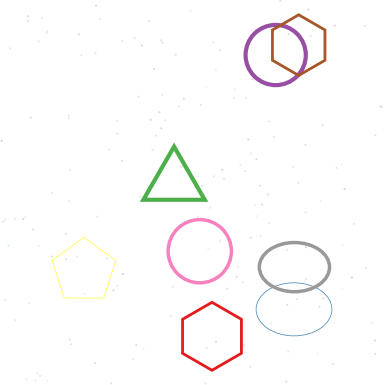[{"shape": "hexagon", "thickness": 2, "radius": 0.44, "center": [0.551, 0.126]}, {"shape": "oval", "thickness": 0.5, "radius": 0.49, "center": [0.764, 0.196]}, {"shape": "triangle", "thickness": 3, "radius": 0.46, "center": [0.452, 0.527]}, {"shape": "circle", "thickness": 3, "radius": 0.39, "center": [0.716, 0.857]}, {"shape": "pentagon", "thickness": 0.5, "radius": 0.44, "center": [0.218, 0.296]}, {"shape": "hexagon", "thickness": 2, "radius": 0.39, "center": [0.776, 0.883]}, {"shape": "circle", "thickness": 2.5, "radius": 0.41, "center": [0.519, 0.348]}, {"shape": "oval", "thickness": 2.5, "radius": 0.46, "center": [0.765, 0.306]}]